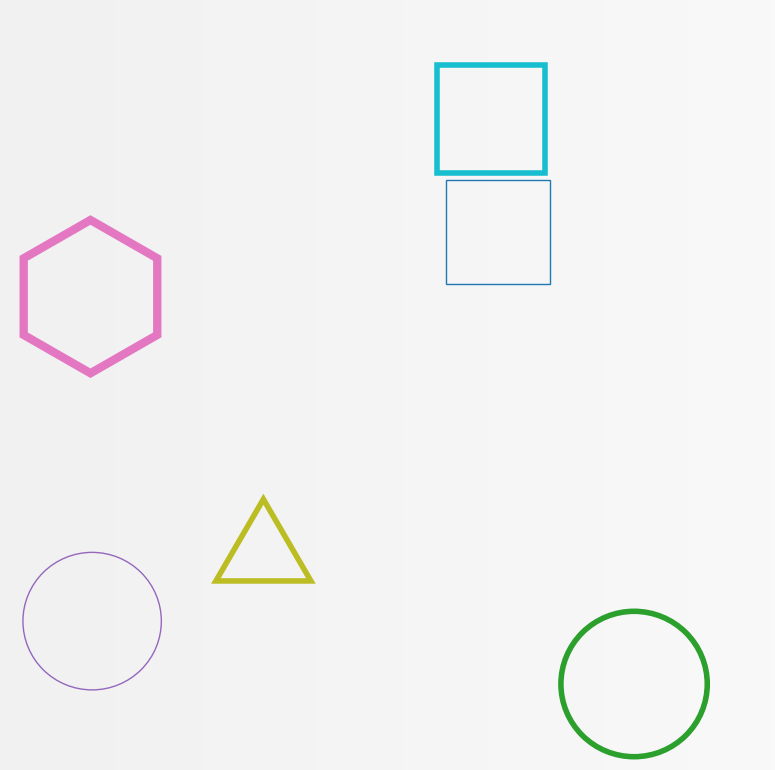[{"shape": "square", "thickness": 0.5, "radius": 0.34, "center": [0.643, 0.699]}, {"shape": "circle", "thickness": 2, "radius": 0.47, "center": [0.818, 0.112]}, {"shape": "circle", "thickness": 0.5, "radius": 0.45, "center": [0.119, 0.193]}, {"shape": "hexagon", "thickness": 3, "radius": 0.5, "center": [0.117, 0.615]}, {"shape": "triangle", "thickness": 2, "radius": 0.35, "center": [0.34, 0.281]}, {"shape": "square", "thickness": 2, "radius": 0.35, "center": [0.634, 0.846]}]